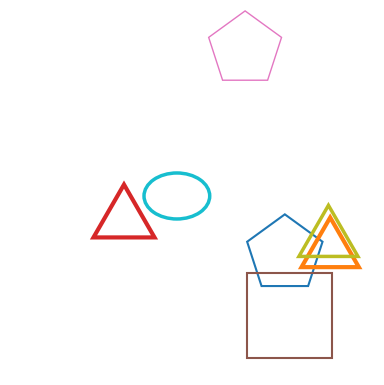[{"shape": "pentagon", "thickness": 1.5, "radius": 0.51, "center": [0.74, 0.34]}, {"shape": "triangle", "thickness": 3, "radius": 0.43, "center": [0.858, 0.349]}, {"shape": "triangle", "thickness": 3, "radius": 0.46, "center": [0.322, 0.429]}, {"shape": "square", "thickness": 1.5, "radius": 0.55, "center": [0.752, 0.181]}, {"shape": "pentagon", "thickness": 1, "radius": 0.5, "center": [0.637, 0.872]}, {"shape": "triangle", "thickness": 2.5, "radius": 0.44, "center": [0.853, 0.378]}, {"shape": "oval", "thickness": 2.5, "radius": 0.43, "center": [0.459, 0.491]}]